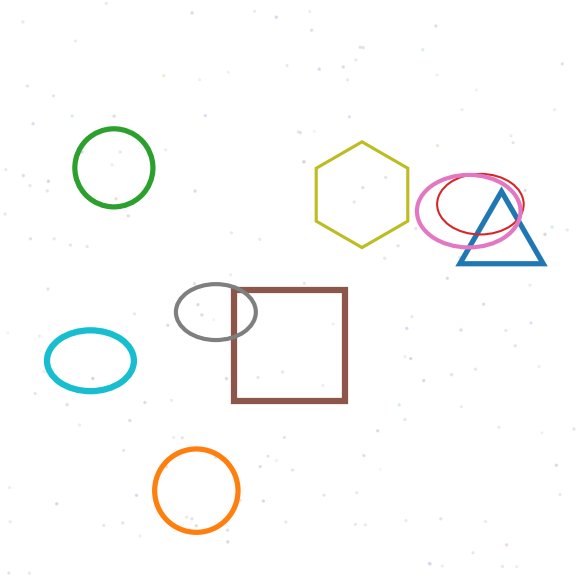[{"shape": "triangle", "thickness": 2.5, "radius": 0.42, "center": [0.868, 0.584]}, {"shape": "circle", "thickness": 2.5, "radius": 0.36, "center": [0.34, 0.15]}, {"shape": "circle", "thickness": 2.5, "radius": 0.34, "center": [0.197, 0.708]}, {"shape": "oval", "thickness": 1, "radius": 0.37, "center": [0.832, 0.646]}, {"shape": "square", "thickness": 3, "radius": 0.48, "center": [0.502, 0.401]}, {"shape": "oval", "thickness": 2, "radius": 0.45, "center": [0.812, 0.633]}, {"shape": "oval", "thickness": 2, "radius": 0.35, "center": [0.374, 0.459]}, {"shape": "hexagon", "thickness": 1.5, "radius": 0.46, "center": [0.627, 0.662]}, {"shape": "oval", "thickness": 3, "radius": 0.38, "center": [0.157, 0.374]}]